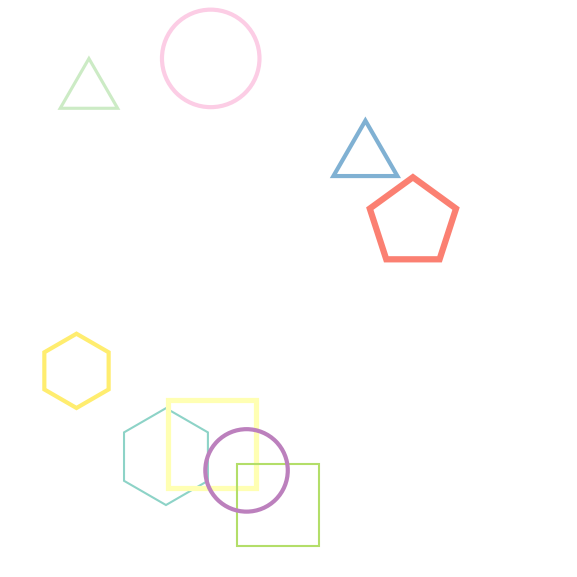[{"shape": "hexagon", "thickness": 1, "radius": 0.42, "center": [0.287, 0.208]}, {"shape": "square", "thickness": 2.5, "radius": 0.38, "center": [0.367, 0.231]}, {"shape": "pentagon", "thickness": 3, "radius": 0.39, "center": [0.715, 0.614]}, {"shape": "triangle", "thickness": 2, "radius": 0.32, "center": [0.633, 0.726]}, {"shape": "square", "thickness": 1, "radius": 0.35, "center": [0.482, 0.124]}, {"shape": "circle", "thickness": 2, "radius": 0.42, "center": [0.365, 0.898]}, {"shape": "circle", "thickness": 2, "radius": 0.36, "center": [0.427, 0.185]}, {"shape": "triangle", "thickness": 1.5, "radius": 0.29, "center": [0.154, 0.84]}, {"shape": "hexagon", "thickness": 2, "radius": 0.32, "center": [0.132, 0.357]}]